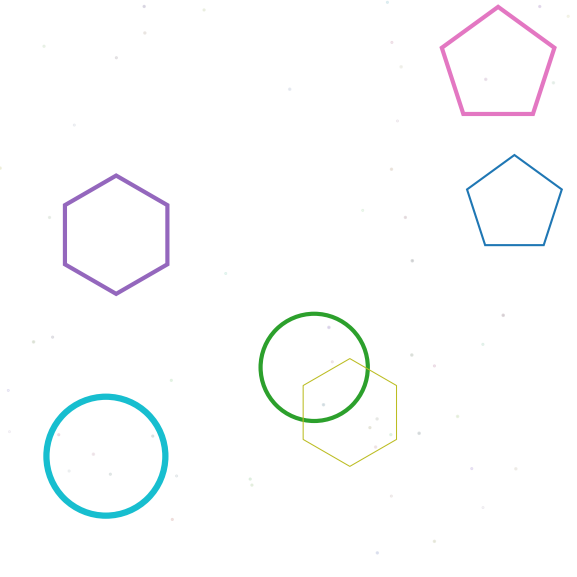[{"shape": "pentagon", "thickness": 1, "radius": 0.43, "center": [0.891, 0.644]}, {"shape": "circle", "thickness": 2, "radius": 0.46, "center": [0.544, 0.363]}, {"shape": "hexagon", "thickness": 2, "radius": 0.51, "center": [0.201, 0.593]}, {"shape": "pentagon", "thickness": 2, "radius": 0.51, "center": [0.863, 0.885]}, {"shape": "hexagon", "thickness": 0.5, "radius": 0.47, "center": [0.606, 0.285]}, {"shape": "circle", "thickness": 3, "radius": 0.51, "center": [0.183, 0.209]}]